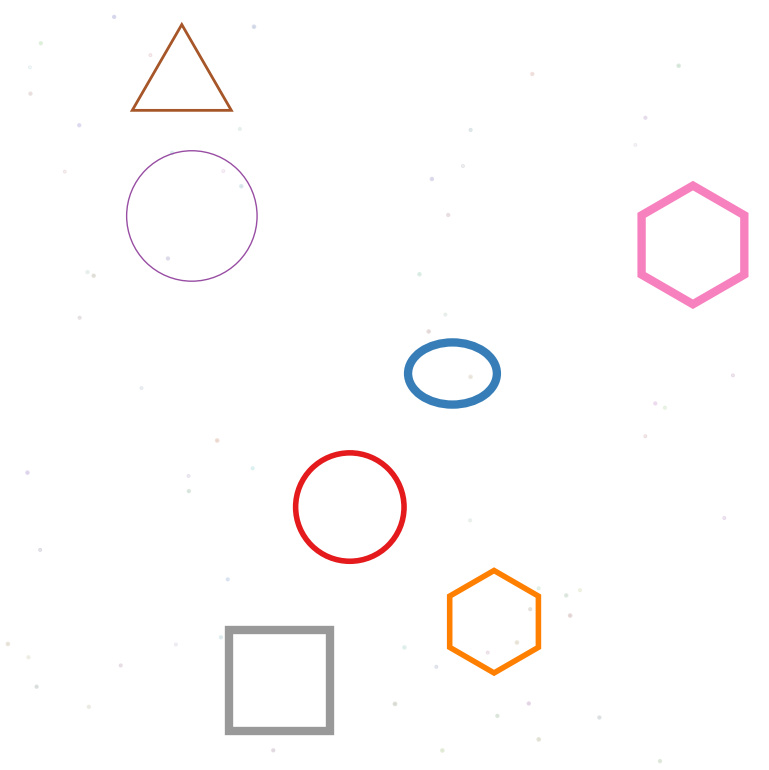[{"shape": "circle", "thickness": 2, "radius": 0.35, "center": [0.454, 0.341]}, {"shape": "oval", "thickness": 3, "radius": 0.29, "center": [0.588, 0.515]}, {"shape": "circle", "thickness": 0.5, "radius": 0.42, "center": [0.249, 0.72]}, {"shape": "hexagon", "thickness": 2, "radius": 0.33, "center": [0.642, 0.193]}, {"shape": "triangle", "thickness": 1, "radius": 0.37, "center": [0.236, 0.894]}, {"shape": "hexagon", "thickness": 3, "radius": 0.39, "center": [0.9, 0.682]}, {"shape": "square", "thickness": 3, "radius": 0.33, "center": [0.363, 0.116]}]